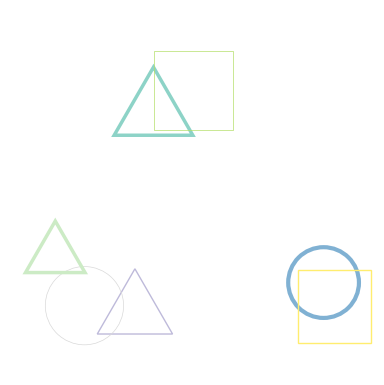[{"shape": "triangle", "thickness": 2.5, "radius": 0.59, "center": [0.399, 0.708]}, {"shape": "triangle", "thickness": 1, "radius": 0.56, "center": [0.35, 0.189]}, {"shape": "circle", "thickness": 3, "radius": 0.46, "center": [0.84, 0.266]}, {"shape": "square", "thickness": 0.5, "radius": 0.51, "center": [0.503, 0.764]}, {"shape": "circle", "thickness": 0.5, "radius": 0.51, "center": [0.219, 0.206]}, {"shape": "triangle", "thickness": 2.5, "radius": 0.45, "center": [0.144, 0.337]}, {"shape": "square", "thickness": 1, "radius": 0.47, "center": [0.869, 0.204]}]